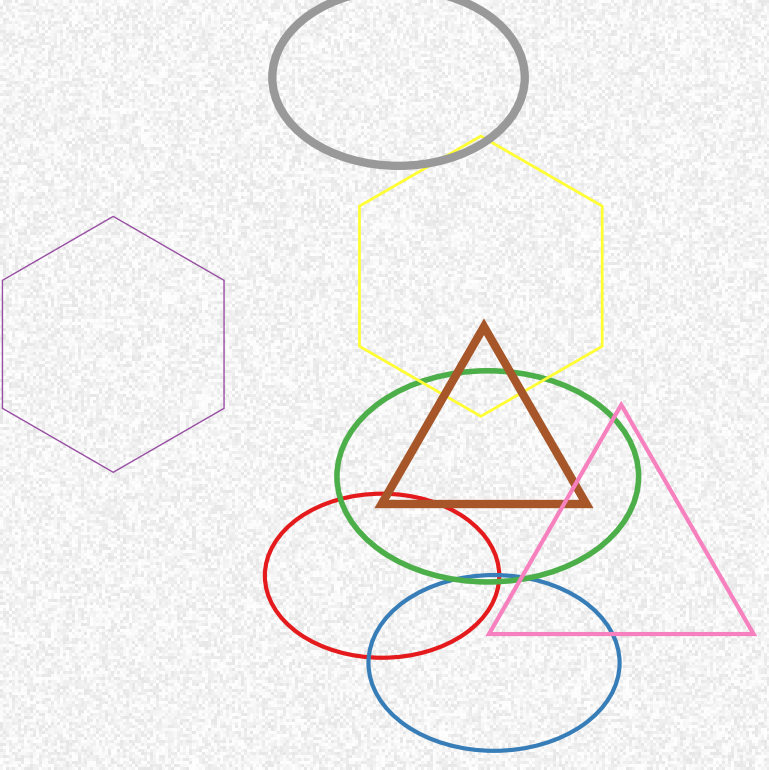[{"shape": "oval", "thickness": 1.5, "radius": 0.76, "center": [0.496, 0.252]}, {"shape": "oval", "thickness": 1.5, "radius": 0.82, "center": [0.642, 0.139]}, {"shape": "oval", "thickness": 2, "radius": 0.98, "center": [0.633, 0.381]}, {"shape": "hexagon", "thickness": 0.5, "radius": 0.83, "center": [0.147, 0.553]}, {"shape": "hexagon", "thickness": 1, "radius": 0.91, "center": [0.624, 0.641]}, {"shape": "triangle", "thickness": 3, "radius": 0.77, "center": [0.629, 0.422]}, {"shape": "triangle", "thickness": 1.5, "radius": 0.99, "center": [0.807, 0.276]}, {"shape": "oval", "thickness": 3, "radius": 0.82, "center": [0.518, 0.899]}]